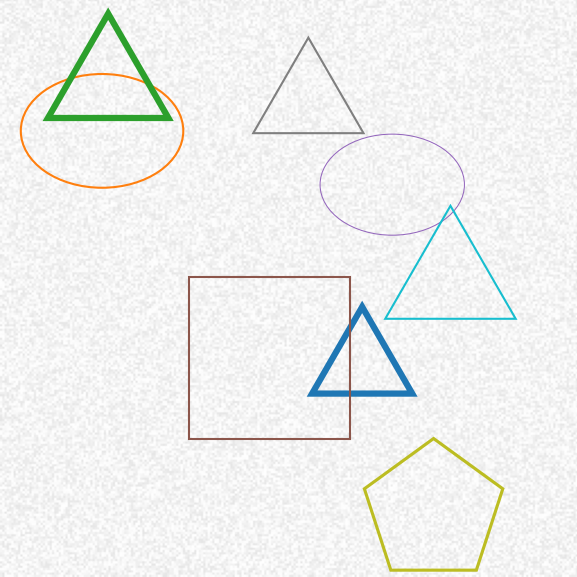[{"shape": "triangle", "thickness": 3, "radius": 0.5, "center": [0.627, 0.368]}, {"shape": "oval", "thickness": 1, "radius": 0.7, "center": [0.177, 0.773]}, {"shape": "triangle", "thickness": 3, "radius": 0.6, "center": [0.187, 0.855]}, {"shape": "oval", "thickness": 0.5, "radius": 0.62, "center": [0.679, 0.679]}, {"shape": "square", "thickness": 1, "radius": 0.7, "center": [0.466, 0.38]}, {"shape": "triangle", "thickness": 1, "radius": 0.55, "center": [0.534, 0.824]}, {"shape": "pentagon", "thickness": 1.5, "radius": 0.63, "center": [0.751, 0.114]}, {"shape": "triangle", "thickness": 1, "radius": 0.65, "center": [0.78, 0.512]}]